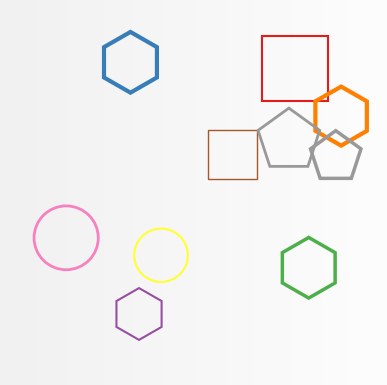[{"shape": "square", "thickness": 1.5, "radius": 0.43, "center": [0.761, 0.821]}, {"shape": "hexagon", "thickness": 3, "radius": 0.39, "center": [0.337, 0.838]}, {"shape": "hexagon", "thickness": 2.5, "radius": 0.39, "center": [0.797, 0.305]}, {"shape": "hexagon", "thickness": 1.5, "radius": 0.34, "center": [0.359, 0.184]}, {"shape": "hexagon", "thickness": 3, "radius": 0.38, "center": [0.88, 0.698]}, {"shape": "circle", "thickness": 1.5, "radius": 0.35, "center": [0.416, 0.337]}, {"shape": "square", "thickness": 1, "radius": 0.32, "center": [0.6, 0.598]}, {"shape": "circle", "thickness": 2, "radius": 0.41, "center": [0.171, 0.382]}, {"shape": "pentagon", "thickness": 2, "radius": 0.42, "center": [0.745, 0.636]}, {"shape": "pentagon", "thickness": 2.5, "radius": 0.34, "center": [0.866, 0.592]}]